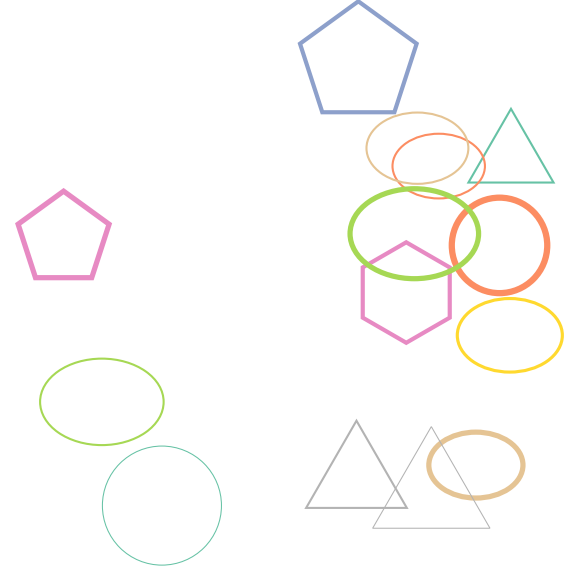[{"shape": "triangle", "thickness": 1, "radius": 0.43, "center": [0.885, 0.726]}, {"shape": "circle", "thickness": 0.5, "radius": 0.52, "center": [0.28, 0.124]}, {"shape": "oval", "thickness": 1, "radius": 0.4, "center": [0.76, 0.712]}, {"shape": "circle", "thickness": 3, "radius": 0.41, "center": [0.865, 0.574]}, {"shape": "pentagon", "thickness": 2, "radius": 0.53, "center": [0.62, 0.891]}, {"shape": "pentagon", "thickness": 2.5, "radius": 0.41, "center": [0.11, 0.585]}, {"shape": "hexagon", "thickness": 2, "radius": 0.43, "center": [0.703, 0.493]}, {"shape": "oval", "thickness": 1, "radius": 0.53, "center": [0.176, 0.303]}, {"shape": "oval", "thickness": 2.5, "radius": 0.56, "center": [0.717, 0.594]}, {"shape": "oval", "thickness": 1.5, "radius": 0.45, "center": [0.883, 0.419]}, {"shape": "oval", "thickness": 1, "radius": 0.44, "center": [0.723, 0.743]}, {"shape": "oval", "thickness": 2.5, "radius": 0.41, "center": [0.824, 0.194]}, {"shape": "triangle", "thickness": 1, "radius": 0.5, "center": [0.617, 0.17]}, {"shape": "triangle", "thickness": 0.5, "radius": 0.59, "center": [0.747, 0.143]}]